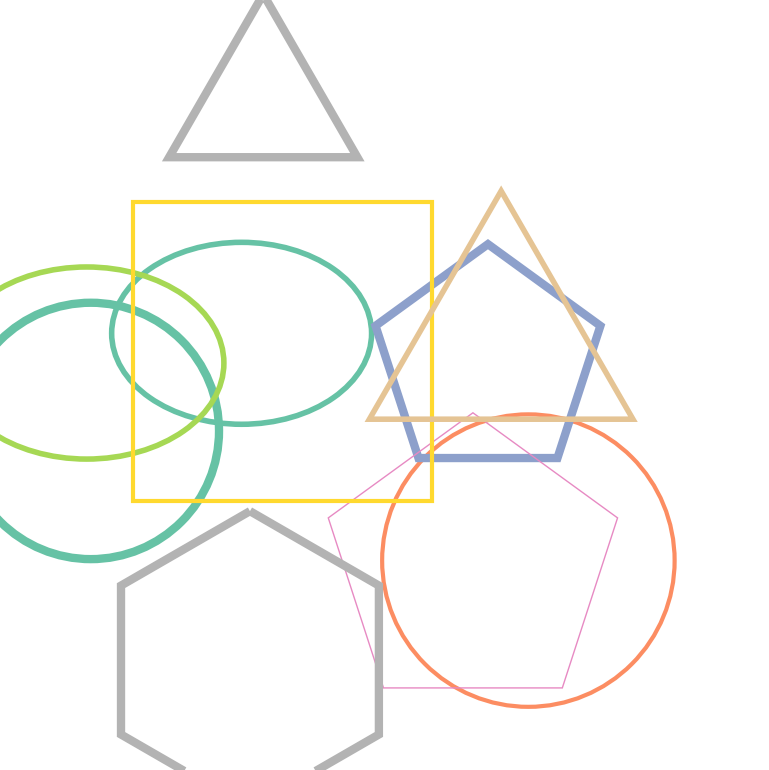[{"shape": "oval", "thickness": 2, "radius": 0.84, "center": [0.314, 0.567]}, {"shape": "circle", "thickness": 3, "radius": 0.83, "center": [0.118, 0.44]}, {"shape": "circle", "thickness": 1.5, "radius": 0.95, "center": [0.686, 0.272]}, {"shape": "pentagon", "thickness": 3, "radius": 0.77, "center": [0.634, 0.529]}, {"shape": "pentagon", "thickness": 0.5, "radius": 0.99, "center": [0.614, 0.266]}, {"shape": "oval", "thickness": 2, "radius": 0.89, "center": [0.113, 0.529]}, {"shape": "square", "thickness": 1.5, "radius": 0.97, "center": [0.367, 0.544]}, {"shape": "triangle", "thickness": 2, "radius": 0.99, "center": [0.651, 0.554]}, {"shape": "triangle", "thickness": 3, "radius": 0.71, "center": [0.342, 0.866]}, {"shape": "hexagon", "thickness": 3, "radius": 0.97, "center": [0.325, 0.143]}]